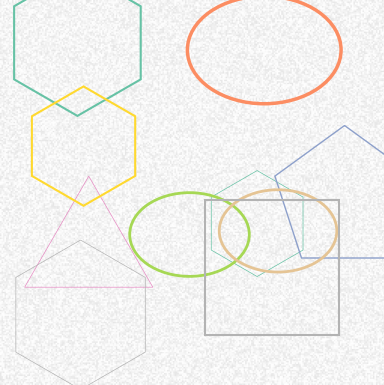[{"shape": "hexagon", "thickness": 0.5, "radius": 0.69, "center": [0.668, 0.419]}, {"shape": "hexagon", "thickness": 1.5, "radius": 0.95, "center": [0.201, 0.889]}, {"shape": "oval", "thickness": 2.5, "radius": 1.0, "center": [0.686, 0.87]}, {"shape": "pentagon", "thickness": 1, "radius": 0.95, "center": [0.895, 0.484]}, {"shape": "triangle", "thickness": 0.5, "radius": 0.96, "center": [0.23, 0.35]}, {"shape": "oval", "thickness": 2, "radius": 0.78, "center": [0.492, 0.391]}, {"shape": "hexagon", "thickness": 1.5, "radius": 0.77, "center": [0.217, 0.621]}, {"shape": "oval", "thickness": 2, "radius": 0.76, "center": [0.722, 0.4]}, {"shape": "hexagon", "thickness": 0.5, "radius": 0.97, "center": [0.209, 0.182]}, {"shape": "square", "thickness": 1.5, "radius": 0.87, "center": [0.706, 0.306]}]